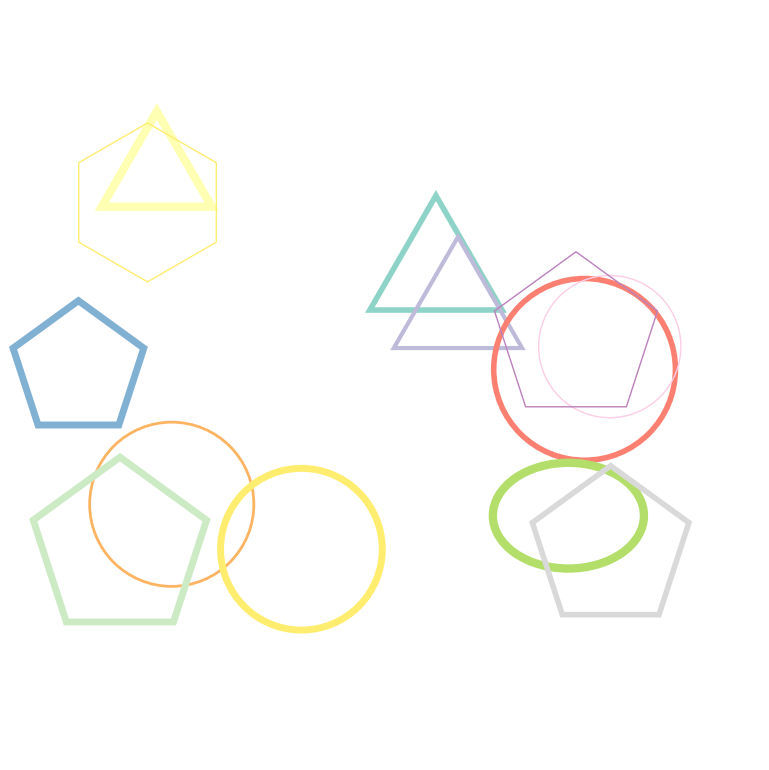[{"shape": "triangle", "thickness": 2, "radius": 0.5, "center": [0.566, 0.647]}, {"shape": "triangle", "thickness": 3, "radius": 0.41, "center": [0.204, 0.773]}, {"shape": "triangle", "thickness": 1.5, "radius": 0.48, "center": [0.595, 0.596]}, {"shape": "circle", "thickness": 2, "radius": 0.59, "center": [0.759, 0.52]}, {"shape": "pentagon", "thickness": 2.5, "radius": 0.45, "center": [0.102, 0.52]}, {"shape": "circle", "thickness": 1, "radius": 0.53, "center": [0.223, 0.345]}, {"shape": "oval", "thickness": 3, "radius": 0.49, "center": [0.738, 0.33]}, {"shape": "circle", "thickness": 0.5, "radius": 0.46, "center": [0.792, 0.55]}, {"shape": "pentagon", "thickness": 2, "radius": 0.53, "center": [0.793, 0.288]}, {"shape": "pentagon", "thickness": 0.5, "radius": 0.56, "center": [0.748, 0.562]}, {"shape": "pentagon", "thickness": 2.5, "radius": 0.59, "center": [0.156, 0.288]}, {"shape": "hexagon", "thickness": 0.5, "radius": 0.52, "center": [0.192, 0.737]}, {"shape": "circle", "thickness": 2.5, "radius": 0.53, "center": [0.391, 0.287]}]